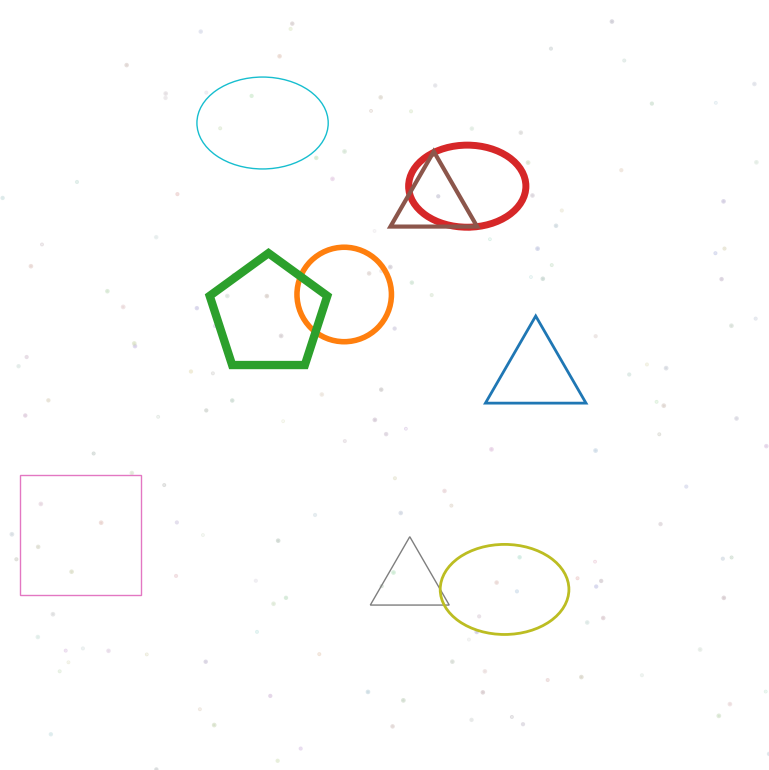[{"shape": "triangle", "thickness": 1, "radius": 0.38, "center": [0.696, 0.514]}, {"shape": "circle", "thickness": 2, "radius": 0.31, "center": [0.447, 0.618]}, {"shape": "pentagon", "thickness": 3, "radius": 0.4, "center": [0.349, 0.591]}, {"shape": "oval", "thickness": 2.5, "radius": 0.38, "center": [0.607, 0.758]}, {"shape": "triangle", "thickness": 1.5, "radius": 0.32, "center": [0.563, 0.738]}, {"shape": "square", "thickness": 0.5, "radius": 0.39, "center": [0.105, 0.305]}, {"shape": "triangle", "thickness": 0.5, "radius": 0.3, "center": [0.532, 0.244]}, {"shape": "oval", "thickness": 1, "radius": 0.42, "center": [0.655, 0.235]}, {"shape": "oval", "thickness": 0.5, "radius": 0.43, "center": [0.341, 0.84]}]